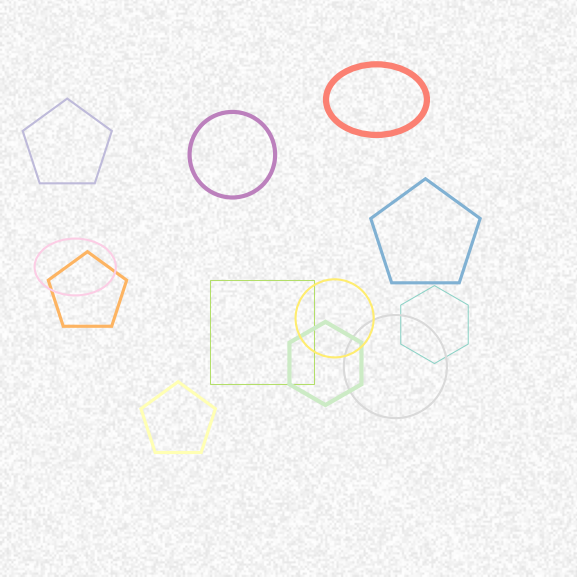[{"shape": "hexagon", "thickness": 0.5, "radius": 0.34, "center": [0.752, 0.437]}, {"shape": "pentagon", "thickness": 1.5, "radius": 0.34, "center": [0.309, 0.27]}, {"shape": "pentagon", "thickness": 1, "radius": 0.41, "center": [0.116, 0.747]}, {"shape": "oval", "thickness": 3, "radius": 0.44, "center": [0.652, 0.827]}, {"shape": "pentagon", "thickness": 1.5, "radius": 0.5, "center": [0.737, 0.59]}, {"shape": "pentagon", "thickness": 1.5, "radius": 0.36, "center": [0.151, 0.492]}, {"shape": "square", "thickness": 0.5, "radius": 0.45, "center": [0.453, 0.424]}, {"shape": "oval", "thickness": 1, "radius": 0.35, "center": [0.13, 0.537]}, {"shape": "circle", "thickness": 1, "radius": 0.45, "center": [0.685, 0.364]}, {"shape": "circle", "thickness": 2, "radius": 0.37, "center": [0.402, 0.731]}, {"shape": "hexagon", "thickness": 2, "radius": 0.36, "center": [0.564, 0.37]}, {"shape": "circle", "thickness": 1, "radius": 0.34, "center": [0.579, 0.448]}]